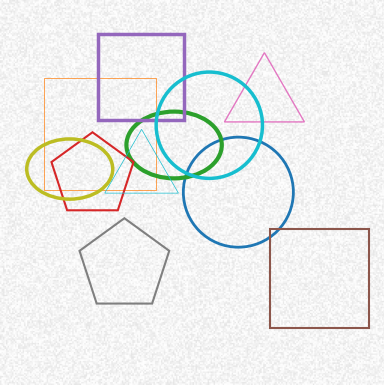[{"shape": "circle", "thickness": 2, "radius": 0.71, "center": [0.619, 0.501]}, {"shape": "square", "thickness": 0.5, "radius": 0.73, "center": [0.261, 0.653]}, {"shape": "oval", "thickness": 3, "radius": 0.62, "center": [0.452, 0.623]}, {"shape": "pentagon", "thickness": 1.5, "radius": 0.56, "center": [0.24, 0.544]}, {"shape": "square", "thickness": 2.5, "radius": 0.56, "center": [0.367, 0.801]}, {"shape": "square", "thickness": 1.5, "radius": 0.64, "center": [0.829, 0.276]}, {"shape": "triangle", "thickness": 1, "radius": 0.6, "center": [0.687, 0.743]}, {"shape": "pentagon", "thickness": 1.5, "radius": 0.61, "center": [0.323, 0.311]}, {"shape": "oval", "thickness": 2.5, "radius": 0.56, "center": [0.181, 0.561]}, {"shape": "triangle", "thickness": 0.5, "radius": 0.55, "center": [0.368, 0.554]}, {"shape": "circle", "thickness": 2.5, "radius": 0.69, "center": [0.544, 0.675]}]